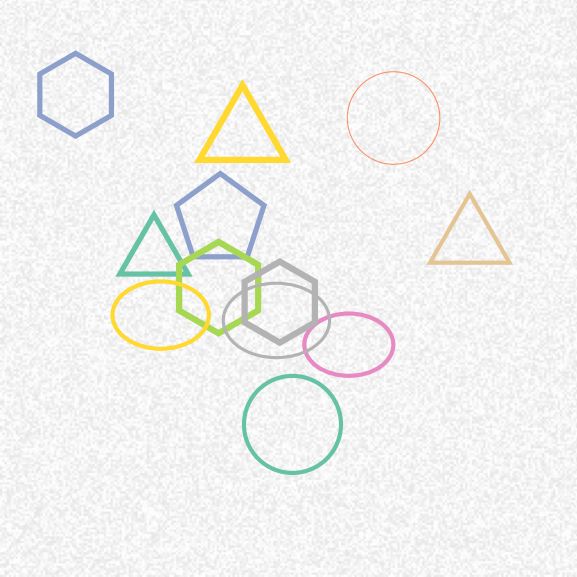[{"shape": "circle", "thickness": 2, "radius": 0.42, "center": [0.506, 0.264]}, {"shape": "triangle", "thickness": 2.5, "radius": 0.34, "center": [0.267, 0.559]}, {"shape": "circle", "thickness": 0.5, "radius": 0.4, "center": [0.682, 0.795]}, {"shape": "pentagon", "thickness": 2.5, "radius": 0.4, "center": [0.381, 0.619]}, {"shape": "hexagon", "thickness": 2.5, "radius": 0.36, "center": [0.131, 0.835]}, {"shape": "oval", "thickness": 2, "radius": 0.39, "center": [0.604, 0.402]}, {"shape": "hexagon", "thickness": 3, "radius": 0.4, "center": [0.379, 0.501]}, {"shape": "triangle", "thickness": 3, "radius": 0.43, "center": [0.42, 0.765]}, {"shape": "oval", "thickness": 2, "radius": 0.42, "center": [0.278, 0.454]}, {"shape": "triangle", "thickness": 2, "radius": 0.4, "center": [0.813, 0.584]}, {"shape": "oval", "thickness": 1.5, "radius": 0.46, "center": [0.479, 0.444]}, {"shape": "hexagon", "thickness": 3, "radius": 0.35, "center": [0.484, 0.476]}]